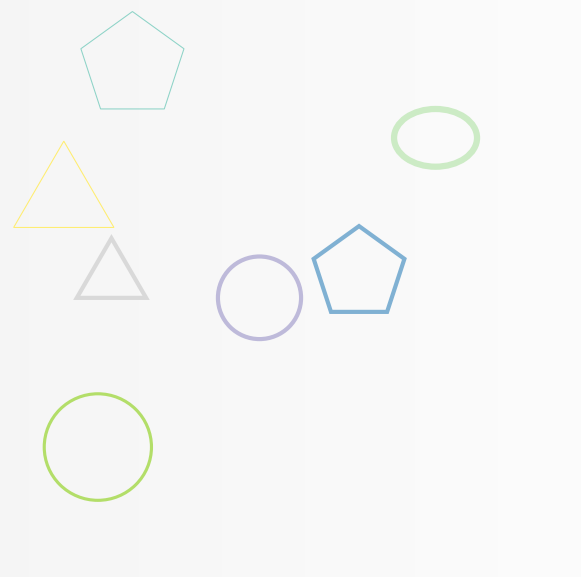[{"shape": "pentagon", "thickness": 0.5, "radius": 0.47, "center": [0.228, 0.886]}, {"shape": "circle", "thickness": 2, "radius": 0.36, "center": [0.446, 0.483]}, {"shape": "pentagon", "thickness": 2, "radius": 0.41, "center": [0.618, 0.526]}, {"shape": "circle", "thickness": 1.5, "radius": 0.46, "center": [0.168, 0.225]}, {"shape": "triangle", "thickness": 2, "radius": 0.34, "center": [0.192, 0.518]}, {"shape": "oval", "thickness": 3, "radius": 0.36, "center": [0.749, 0.76]}, {"shape": "triangle", "thickness": 0.5, "radius": 0.5, "center": [0.11, 0.655]}]